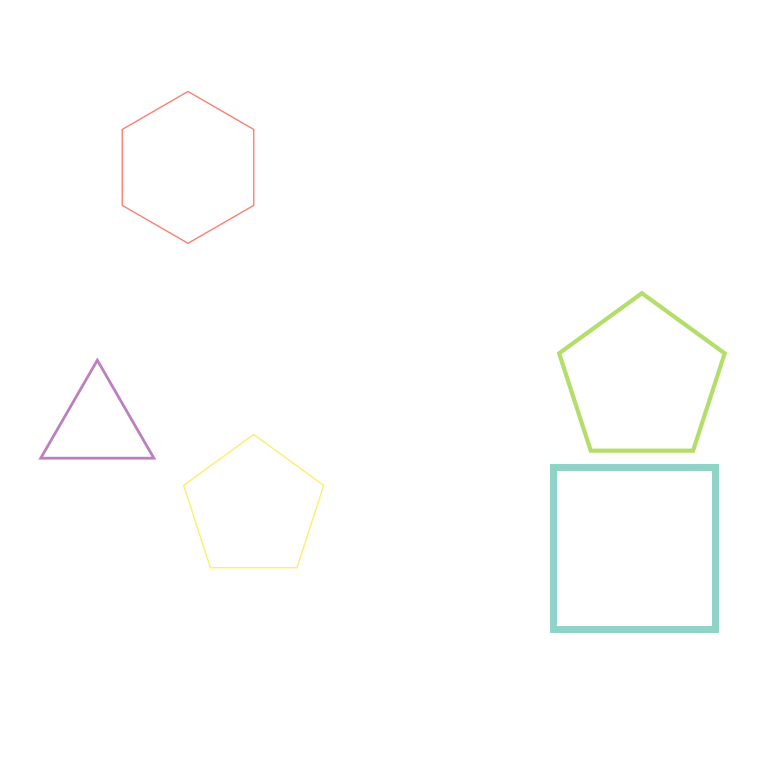[{"shape": "square", "thickness": 2.5, "radius": 0.53, "center": [0.823, 0.288]}, {"shape": "hexagon", "thickness": 0.5, "radius": 0.49, "center": [0.244, 0.783]}, {"shape": "pentagon", "thickness": 1.5, "radius": 0.57, "center": [0.834, 0.506]}, {"shape": "triangle", "thickness": 1, "radius": 0.42, "center": [0.126, 0.447]}, {"shape": "pentagon", "thickness": 0.5, "radius": 0.48, "center": [0.329, 0.34]}]